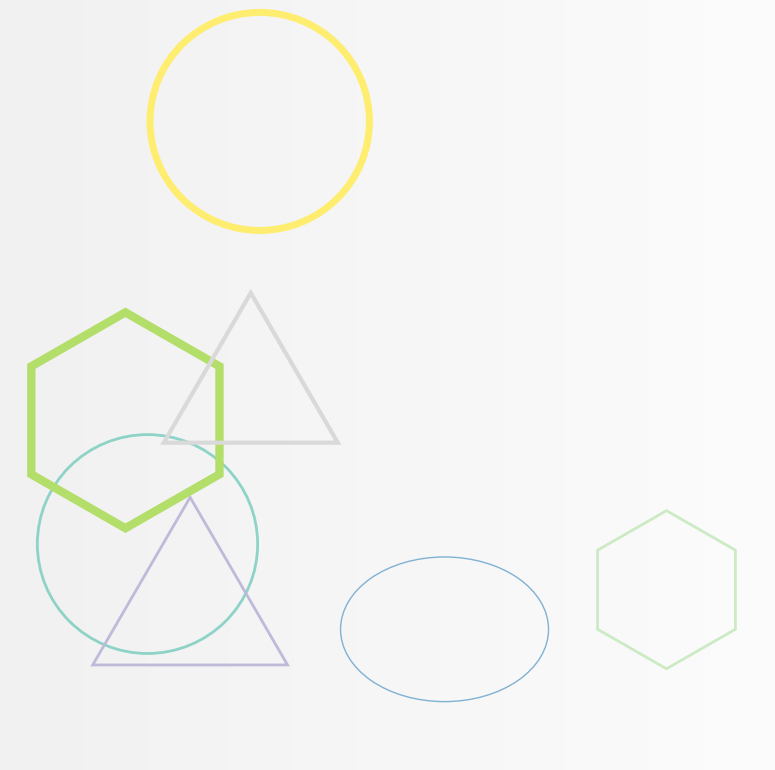[{"shape": "circle", "thickness": 1, "radius": 0.71, "center": [0.19, 0.293]}, {"shape": "triangle", "thickness": 1, "radius": 0.73, "center": [0.245, 0.209]}, {"shape": "oval", "thickness": 0.5, "radius": 0.67, "center": [0.574, 0.183]}, {"shape": "hexagon", "thickness": 3, "radius": 0.7, "center": [0.162, 0.454]}, {"shape": "triangle", "thickness": 1.5, "radius": 0.65, "center": [0.324, 0.49]}, {"shape": "hexagon", "thickness": 1, "radius": 0.51, "center": [0.86, 0.234]}, {"shape": "circle", "thickness": 2.5, "radius": 0.71, "center": [0.335, 0.842]}]